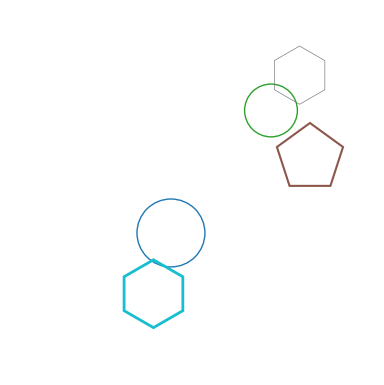[{"shape": "circle", "thickness": 1, "radius": 0.44, "center": [0.444, 0.395]}, {"shape": "circle", "thickness": 1, "radius": 0.34, "center": [0.704, 0.713]}, {"shape": "pentagon", "thickness": 1.5, "radius": 0.45, "center": [0.805, 0.59]}, {"shape": "hexagon", "thickness": 0.5, "radius": 0.38, "center": [0.778, 0.805]}, {"shape": "hexagon", "thickness": 2, "radius": 0.44, "center": [0.399, 0.237]}]